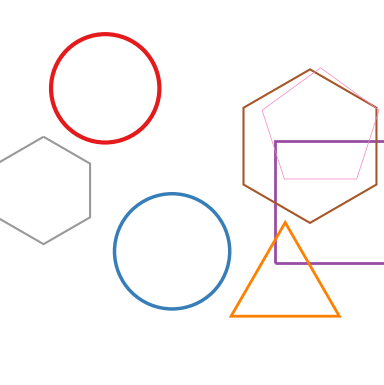[{"shape": "circle", "thickness": 3, "radius": 0.7, "center": [0.273, 0.771]}, {"shape": "circle", "thickness": 2.5, "radius": 0.75, "center": [0.447, 0.347]}, {"shape": "square", "thickness": 2, "radius": 0.79, "center": [0.873, 0.475]}, {"shape": "triangle", "thickness": 2, "radius": 0.81, "center": [0.741, 0.26]}, {"shape": "hexagon", "thickness": 1.5, "radius": 1.0, "center": [0.805, 0.62]}, {"shape": "pentagon", "thickness": 0.5, "radius": 0.8, "center": [0.833, 0.664]}, {"shape": "hexagon", "thickness": 1.5, "radius": 0.7, "center": [0.113, 0.505]}]